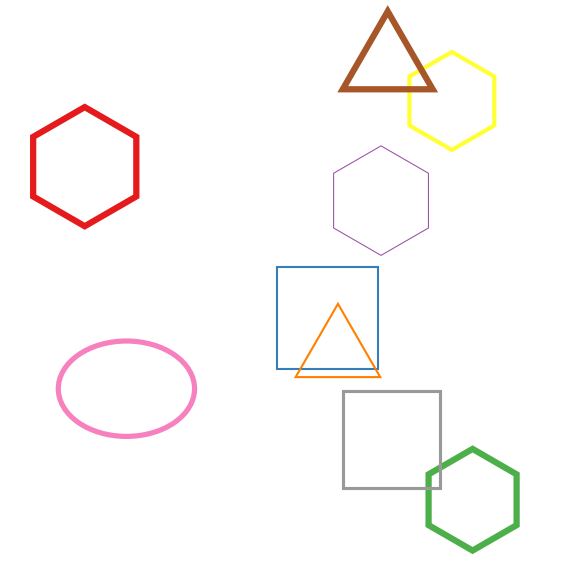[{"shape": "hexagon", "thickness": 3, "radius": 0.52, "center": [0.147, 0.711]}, {"shape": "square", "thickness": 1, "radius": 0.44, "center": [0.568, 0.449]}, {"shape": "hexagon", "thickness": 3, "radius": 0.44, "center": [0.818, 0.134]}, {"shape": "hexagon", "thickness": 0.5, "radius": 0.47, "center": [0.66, 0.652]}, {"shape": "triangle", "thickness": 1, "radius": 0.42, "center": [0.585, 0.388]}, {"shape": "hexagon", "thickness": 2, "radius": 0.42, "center": [0.782, 0.824]}, {"shape": "triangle", "thickness": 3, "radius": 0.45, "center": [0.671, 0.889]}, {"shape": "oval", "thickness": 2.5, "radius": 0.59, "center": [0.219, 0.326]}, {"shape": "square", "thickness": 1.5, "radius": 0.42, "center": [0.677, 0.239]}]